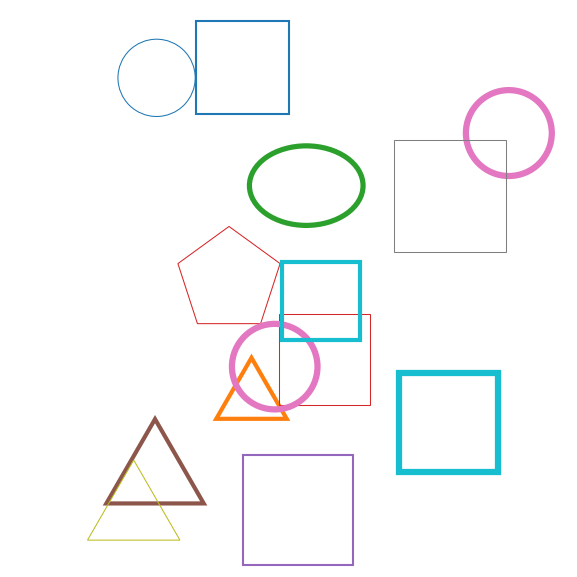[{"shape": "square", "thickness": 1, "radius": 0.4, "center": [0.42, 0.882]}, {"shape": "circle", "thickness": 0.5, "radius": 0.33, "center": [0.271, 0.864]}, {"shape": "triangle", "thickness": 2, "radius": 0.35, "center": [0.435, 0.309]}, {"shape": "oval", "thickness": 2.5, "radius": 0.49, "center": [0.53, 0.678]}, {"shape": "pentagon", "thickness": 0.5, "radius": 0.47, "center": [0.397, 0.514]}, {"shape": "square", "thickness": 0.5, "radius": 0.4, "center": [0.562, 0.376]}, {"shape": "square", "thickness": 1, "radius": 0.48, "center": [0.516, 0.116]}, {"shape": "triangle", "thickness": 2, "radius": 0.49, "center": [0.268, 0.176]}, {"shape": "circle", "thickness": 3, "radius": 0.37, "center": [0.881, 0.769]}, {"shape": "circle", "thickness": 3, "radius": 0.37, "center": [0.476, 0.364]}, {"shape": "square", "thickness": 0.5, "radius": 0.48, "center": [0.78, 0.659]}, {"shape": "triangle", "thickness": 0.5, "radius": 0.46, "center": [0.232, 0.11]}, {"shape": "square", "thickness": 2, "radius": 0.34, "center": [0.556, 0.479]}, {"shape": "square", "thickness": 3, "radius": 0.43, "center": [0.776, 0.268]}]